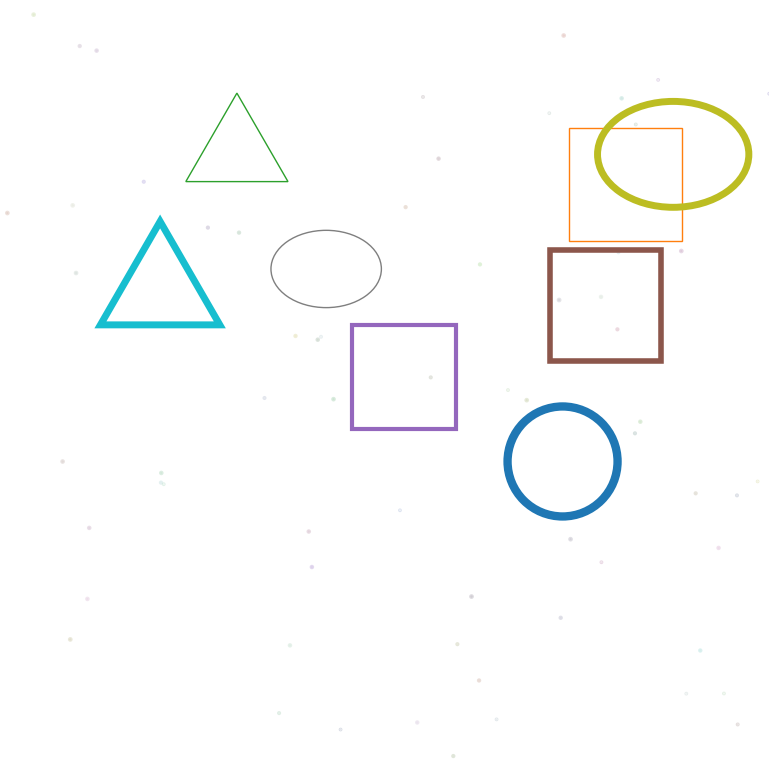[{"shape": "circle", "thickness": 3, "radius": 0.36, "center": [0.731, 0.401]}, {"shape": "square", "thickness": 0.5, "radius": 0.37, "center": [0.813, 0.76]}, {"shape": "triangle", "thickness": 0.5, "radius": 0.38, "center": [0.308, 0.802]}, {"shape": "square", "thickness": 1.5, "radius": 0.34, "center": [0.525, 0.51]}, {"shape": "square", "thickness": 2, "radius": 0.36, "center": [0.786, 0.603]}, {"shape": "oval", "thickness": 0.5, "radius": 0.36, "center": [0.424, 0.651]}, {"shape": "oval", "thickness": 2.5, "radius": 0.49, "center": [0.874, 0.8]}, {"shape": "triangle", "thickness": 2.5, "radius": 0.45, "center": [0.208, 0.623]}]